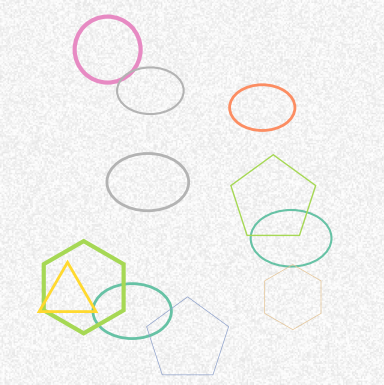[{"shape": "oval", "thickness": 1.5, "radius": 0.52, "center": [0.756, 0.381]}, {"shape": "oval", "thickness": 2, "radius": 0.51, "center": [0.343, 0.192]}, {"shape": "oval", "thickness": 2, "radius": 0.42, "center": [0.681, 0.72]}, {"shape": "pentagon", "thickness": 0.5, "radius": 0.56, "center": [0.487, 0.117]}, {"shape": "circle", "thickness": 3, "radius": 0.43, "center": [0.28, 0.871]}, {"shape": "pentagon", "thickness": 1, "radius": 0.58, "center": [0.71, 0.482]}, {"shape": "hexagon", "thickness": 3, "radius": 0.6, "center": [0.217, 0.254]}, {"shape": "triangle", "thickness": 2, "radius": 0.43, "center": [0.175, 0.233]}, {"shape": "hexagon", "thickness": 0.5, "radius": 0.42, "center": [0.761, 0.228]}, {"shape": "oval", "thickness": 1.5, "radius": 0.43, "center": [0.391, 0.764]}, {"shape": "oval", "thickness": 2, "radius": 0.53, "center": [0.384, 0.527]}]